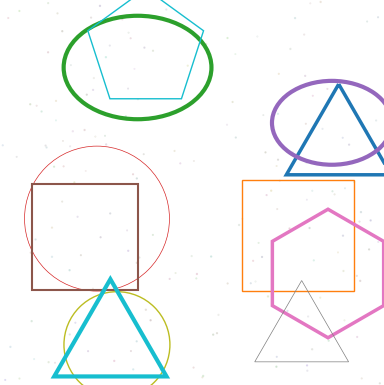[{"shape": "triangle", "thickness": 2.5, "radius": 0.79, "center": [0.88, 0.625]}, {"shape": "square", "thickness": 1, "radius": 0.72, "center": [0.774, 0.388]}, {"shape": "oval", "thickness": 3, "radius": 0.96, "center": [0.357, 0.825]}, {"shape": "circle", "thickness": 0.5, "radius": 0.94, "center": [0.252, 0.432]}, {"shape": "oval", "thickness": 3, "radius": 0.78, "center": [0.862, 0.681]}, {"shape": "square", "thickness": 1.5, "radius": 0.69, "center": [0.22, 0.385]}, {"shape": "hexagon", "thickness": 2.5, "radius": 0.83, "center": [0.852, 0.29]}, {"shape": "triangle", "thickness": 0.5, "radius": 0.7, "center": [0.784, 0.131]}, {"shape": "circle", "thickness": 1, "radius": 0.69, "center": [0.304, 0.105]}, {"shape": "triangle", "thickness": 3, "radius": 0.84, "center": [0.287, 0.106]}, {"shape": "pentagon", "thickness": 1, "radius": 0.79, "center": [0.378, 0.871]}]